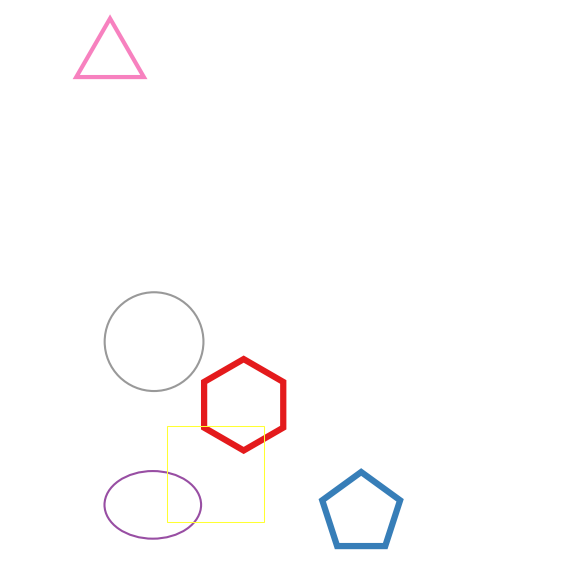[{"shape": "hexagon", "thickness": 3, "radius": 0.4, "center": [0.422, 0.298]}, {"shape": "pentagon", "thickness": 3, "radius": 0.35, "center": [0.625, 0.111]}, {"shape": "oval", "thickness": 1, "radius": 0.42, "center": [0.265, 0.125]}, {"shape": "square", "thickness": 0.5, "radius": 0.42, "center": [0.373, 0.179]}, {"shape": "triangle", "thickness": 2, "radius": 0.34, "center": [0.191, 0.9]}, {"shape": "circle", "thickness": 1, "radius": 0.43, "center": [0.267, 0.408]}]